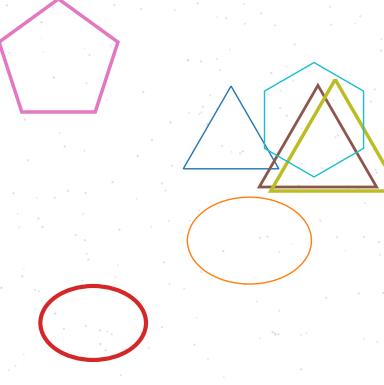[{"shape": "triangle", "thickness": 1, "radius": 0.72, "center": [0.6, 0.633]}, {"shape": "oval", "thickness": 1, "radius": 0.81, "center": [0.648, 0.375]}, {"shape": "oval", "thickness": 3, "radius": 0.69, "center": [0.242, 0.161]}, {"shape": "triangle", "thickness": 2, "radius": 0.88, "center": [0.826, 0.602]}, {"shape": "pentagon", "thickness": 2.5, "radius": 0.81, "center": [0.152, 0.84]}, {"shape": "triangle", "thickness": 2.5, "radius": 0.97, "center": [0.871, 0.6]}, {"shape": "hexagon", "thickness": 1, "radius": 0.74, "center": [0.816, 0.689]}]